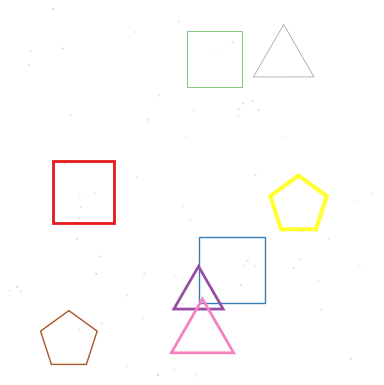[{"shape": "square", "thickness": 2, "radius": 0.4, "center": [0.216, 0.502]}, {"shape": "square", "thickness": 1, "radius": 0.43, "center": [0.603, 0.299]}, {"shape": "square", "thickness": 0.5, "radius": 0.36, "center": [0.558, 0.847]}, {"shape": "triangle", "thickness": 2, "radius": 0.37, "center": [0.516, 0.234]}, {"shape": "pentagon", "thickness": 3, "radius": 0.39, "center": [0.775, 0.467]}, {"shape": "pentagon", "thickness": 1, "radius": 0.39, "center": [0.179, 0.116]}, {"shape": "triangle", "thickness": 2, "radius": 0.47, "center": [0.526, 0.13]}, {"shape": "triangle", "thickness": 0.5, "radius": 0.45, "center": [0.737, 0.846]}]